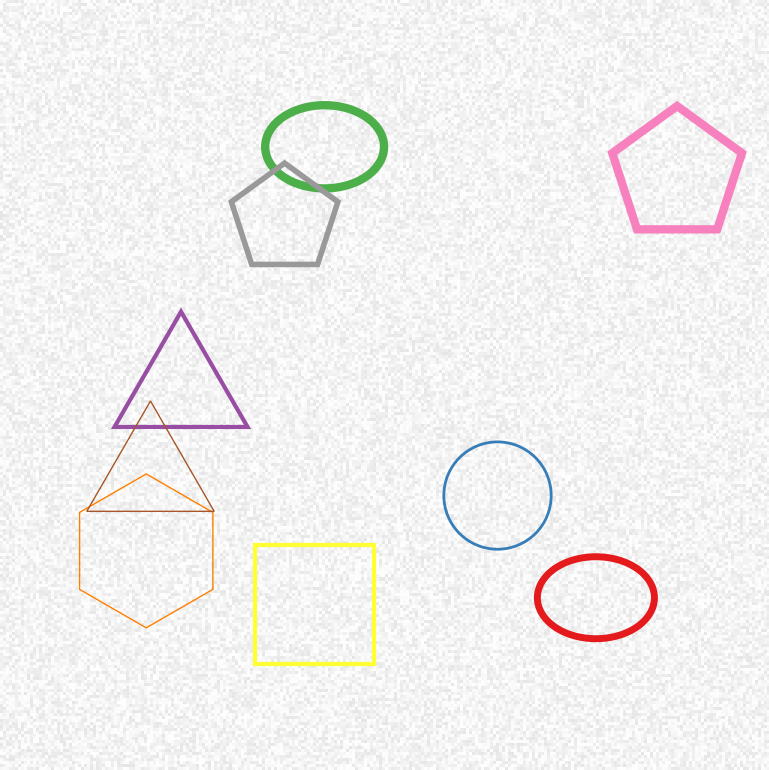[{"shape": "oval", "thickness": 2.5, "radius": 0.38, "center": [0.774, 0.224]}, {"shape": "circle", "thickness": 1, "radius": 0.35, "center": [0.646, 0.356]}, {"shape": "oval", "thickness": 3, "radius": 0.39, "center": [0.422, 0.809]}, {"shape": "triangle", "thickness": 1.5, "radius": 0.5, "center": [0.235, 0.495]}, {"shape": "hexagon", "thickness": 0.5, "radius": 0.5, "center": [0.19, 0.285]}, {"shape": "square", "thickness": 1.5, "radius": 0.39, "center": [0.409, 0.215]}, {"shape": "triangle", "thickness": 0.5, "radius": 0.48, "center": [0.195, 0.384]}, {"shape": "pentagon", "thickness": 3, "radius": 0.44, "center": [0.879, 0.774]}, {"shape": "pentagon", "thickness": 2, "radius": 0.36, "center": [0.37, 0.715]}]